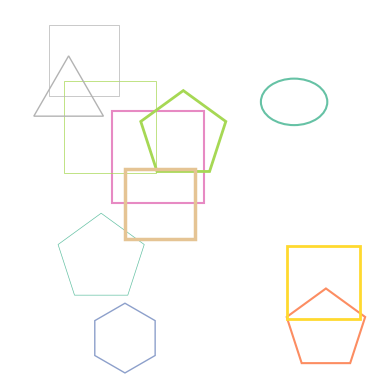[{"shape": "pentagon", "thickness": 0.5, "radius": 0.59, "center": [0.263, 0.329]}, {"shape": "oval", "thickness": 1.5, "radius": 0.43, "center": [0.764, 0.735]}, {"shape": "pentagon", "thickness": 1.5, "radius": 0.54, "center": [0.847, 0.144]}, {"shape": "hexagon", "thickness": 1, "radius": 0.45, "center": [0.325, 0.122]}, {"shape": "square", "thickness": 1.5, "radius": 0.6, "center": [0.409, 0.593]}, {"shape": "pentagon", "thickness": 2, "radius": 0.58, "center": [0.476, 0.649]}, {"shape": "square", "thickness": 0.5, "radius": 0.59, "center": [0.286, 0.67]}, {"shape": "square", "thickness": 2, "radius": 0.47, "center": [0.841, 0.265]}, {"shape": "square", "thickness": 2.5, "radius": 0.45, "center": [0.415, 0.47]}, {"shape": "triangle", "thickness": 1, "radius": 0.52, "center": [0.178, 0.75]}, {"shape": "square", "thickness": 0.5, "radius": 0.46, "center": [0.218, 0.843]}]